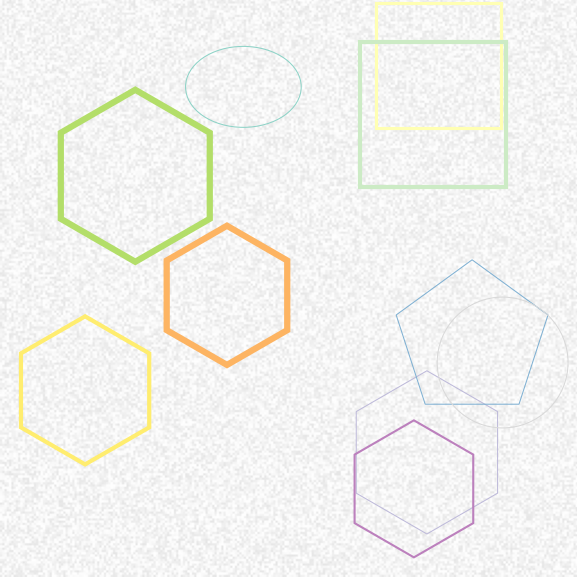[{"shape": "oval", "thickness": 0.5, "radius": 0.5, "center": [0.421, 0.849]}, {"shape": "square", "thickness": 1.5, "radius": 0.54, "center": [0.759, 0.885]}, {"shape": "hexagon", "thickness": 0.5, "radius": 0.71, "center": [0.739, 0.216]}, {"shape": "pentagon", "thickness": 0.5, "radius": 0.69, "center": [0.817, 0.411]}, {"shape": "hexagon", "thickness": 3, "radius": 0.6, "center": [0.393, 0.488]}, {"shape": "hexagon", "thickness": 3, "radius": 0.74, "center": [0.234, 0.695]}, {"shape": "circle", "thickness": 0.5, "radius": 0.57, "center": [0.87, 0.371]}, {"shape": "hexagon", "thickness": 1, "radius": 0.59, "center": [0.717, 0.153]}, {"shape": "square", "thickness": 2, "radius": 0.63, "center": [0.75, 0.801]}, {"shape": "hexagon", "thickness": 2, "radius": 0.64, "center": [0.147, 0.323]}]